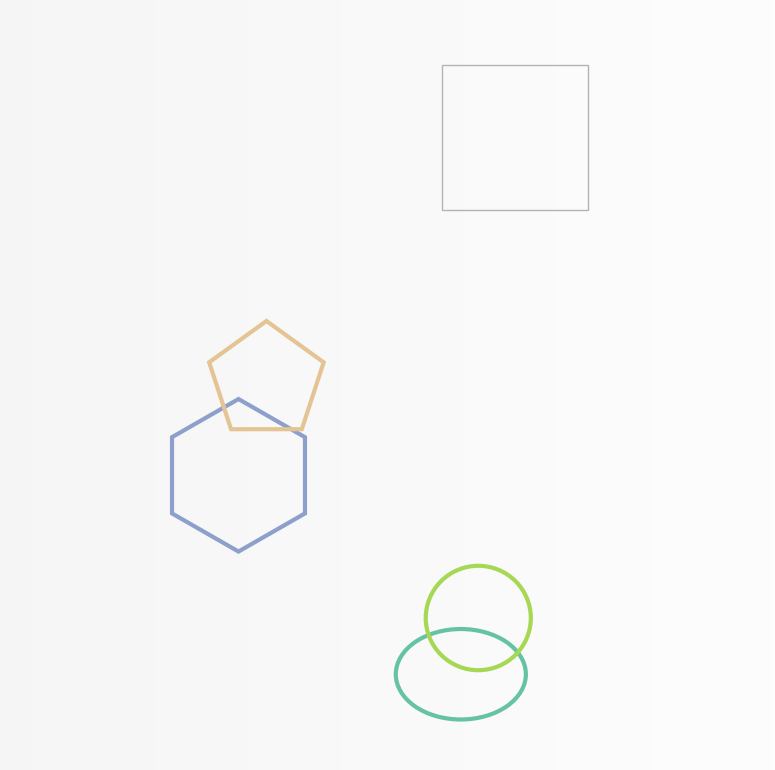[{"shape": "oval", "thickness": 1.5, "radius": 0.42, "center": [0.595, 0.124]}, {"shape": "hexagon", "thickness": 1.5, "radius": 0.5, "center": [0.308, 0.383]}, {"shape": "circle", "thickness": 1.5, "radius": 0.34, "center": [0.617, 0.197]}, {"shape": "pentagon", "thickness": 1.5, "radius": 0.39, "center": [0.344, 0.505]}, {"shape": "square", "thickness": 0.5, "radius": 0.47, "center": [0.664, 0.822]}]